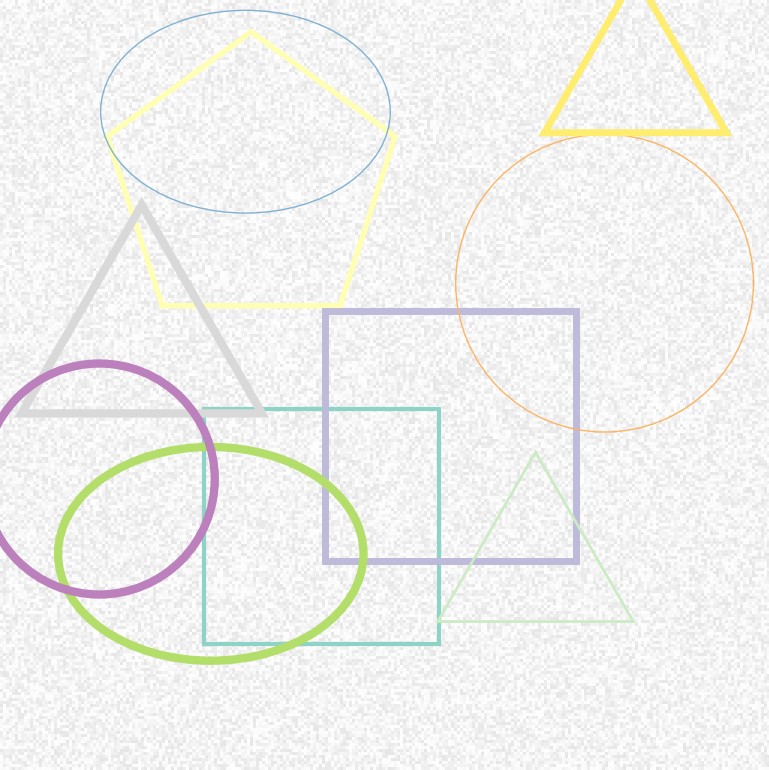[{"shape": "square", "thickness": 1.5, "radius": 0.76, "center": [0.417, 0.316]}, {"shape": "pentagon", "thickness": 2, "radius": 0.98, "center": [0.326, 0.762]}, {"shape": "square", "thickness": 2.5, "radius": 0.81, "center": [0.585, 0.433]}, {"shape": "oval", "thickness": 0.5, "radius": 0.94, "center": [0.319, 0.855]}, {"shape": "circle", "thickness": 0.5, "radius": 0.97, "center": [0.785, 0.632]}, {"shape": "oval", "thickness": 3, "radius": 0.99, "center": [0.274, 0.281]}, {"shape": "triangle", "thickness": 3, "radius": 0.9, "center": [0.184, 0.553]}, {"shape": "circle", "thickness": 3, "radius": 0.75, "center": [0.129, 0.378]}, {"shape": "triangle", "thickness": 1, "radius": 0.73, "center": [0.695, 0.266]}, {"shape": "triangle", "thickness": 2.5, "radius": 0.68, "center": [0.825, 0.896]}]